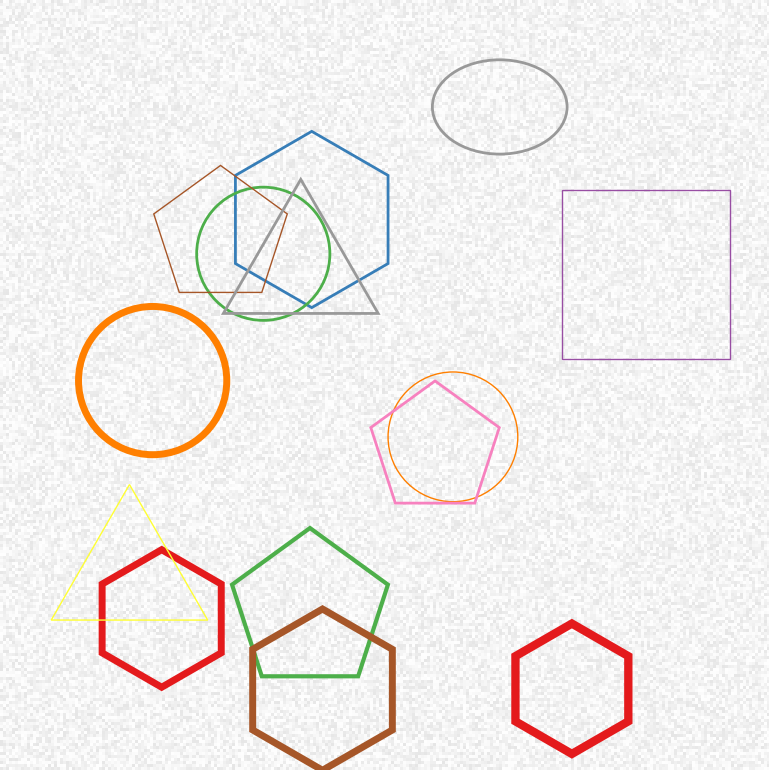[{"shape": "hexagon", "thickness": 2.5, "radius": 0.45, "center": [0.21, 0.197]}, {"shape": "hexagon", "thickness": 3, "radius": 0.42, "center": [0.743, 0.106]}, {"shape": "hexagon", "thickness": 1, "radius": 0.57, "center": [0.405, 0.715]}, {"shape": "circle", "thickness": 1, "radius": 0.43, "center": [0.342, 0.67]}, {"shape": "pentagon", "thickness": 1.5, "radius": 0.53, "center": [0.403, 0.208]}, {"shape": "square", "thickness": 0.5, "radius": 0.55, "center": [0.839, 0.643]}, {"shape": "circle", "thickness": 0.5, "radius": 0.42, "center": [0.588, 0.433]}, {"shape": "circle", "thickness": 2.5, "radius": 0.48, "center": [0.198, 0.506]}, {"shape": "triangle", "thickness": 0.5, "radius": 0.59, "center": [0.168, 0.253]}, {"shape": "hexagon", "thickness": 2.5, "radius": 0.52, "center": [0.419, 0.104]}, {"shape": "pentagon", "thickness": 0.5, "radius": 0.46, "center": [0.286, 0.694]}, {"shape": "pentagon", "thickness": 1, "radius": 0.44, "center": [0.565, 0.418]}, {"shape": "oval", "thickness": 1, "radius": 0.44, "center": [0.649, 0.861]}, {"shape": "triangle", "thickness": 1, "radius": 0.58, "center": [0.391, 0.651]}]